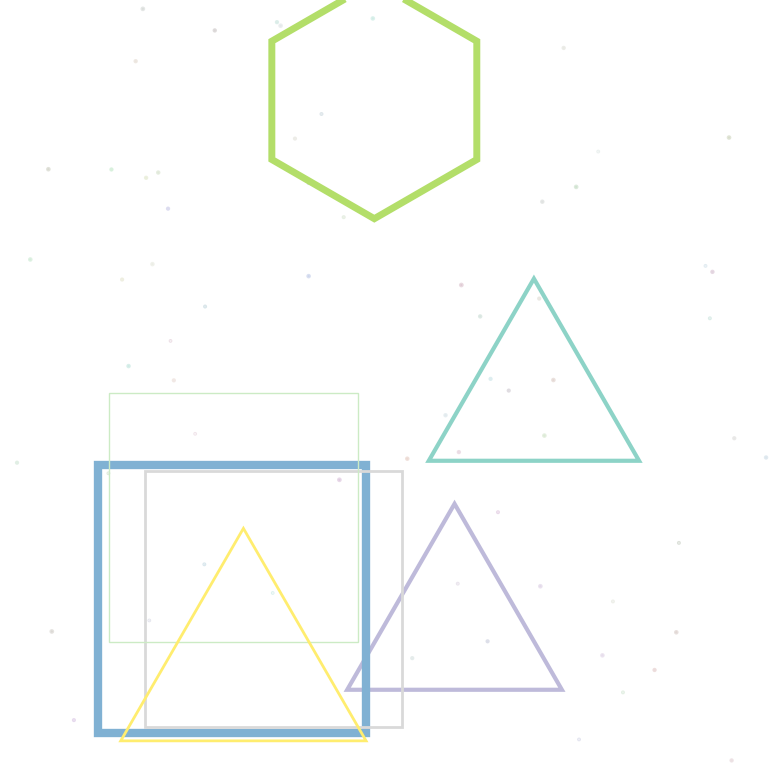[{"shape": "triangle", "thickness": 1.5, "radius": 0.79, "center": [0.693, 0.48]}, {"shape": "triangle", "thickness": 1.5, "radius": 0.8, "center": [0.59, 0.185]}, {"shape": "square", "thickness": 3, "radius": 0.87, "center": [0.301, 0.222]}, {"shape": "hexagon", "thickness": 2.5, "radius": 0.77, "center": [0.486, 0.87]}, {"shape": "square", "thickness": 1, "radius": 0.83, "center": [0.355, 0.222]}, {"shape": "square", "thickness": 0.5, "radius": 0.81, "center": [0.303, 0.328]}, {"shape": "triangle", "thickness": 1, "radius": 0.92, "center": [0.316, 0.13]}]